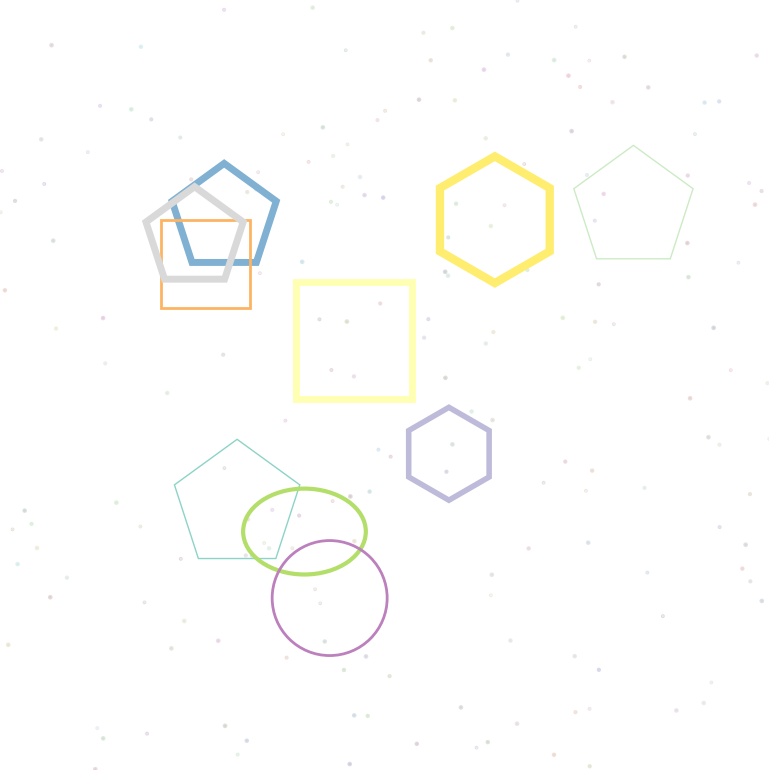[{"shape": "pentagon", "thickness": 0.5, "radius": 0.43, "center": [0.308, 0.344]}, {"shape": "square", "thickness": 2.5, "radius": 0.38, "center": [0.46, 0.558]}, {"shape": "hexagon", "thickness": 2, "radius": 0.3, "center": [0.583, 0.411]}, {"shape": "pentagon", "thickness": 2.5, "radius": 0.36, "center": [0.291, 0.717]}, {"shape": "square", "thickness": 1, "radius": 0.29, "center": [0.267, 0.657]}, {"shape": "oval", "thickness": 1.5, "radius": 0.4, "center": [0.395, 0.31]}, {"shape": "pentagon", "thickness": 2.5, "radius": 0.33, "center": [0.253, 0.691]}, {"shape": "circle", "thickness": 1, "radius": 0.37, "center": [0.428, 0.223]}, {"shape": "pentagon", "thickness": 0.5, "radius": 0.41, "center": [0.823, 0.73]}, {"shape": "hexagon", "thickness": 3, "radius": 0.41, "center": [0.643, 0.715]}]